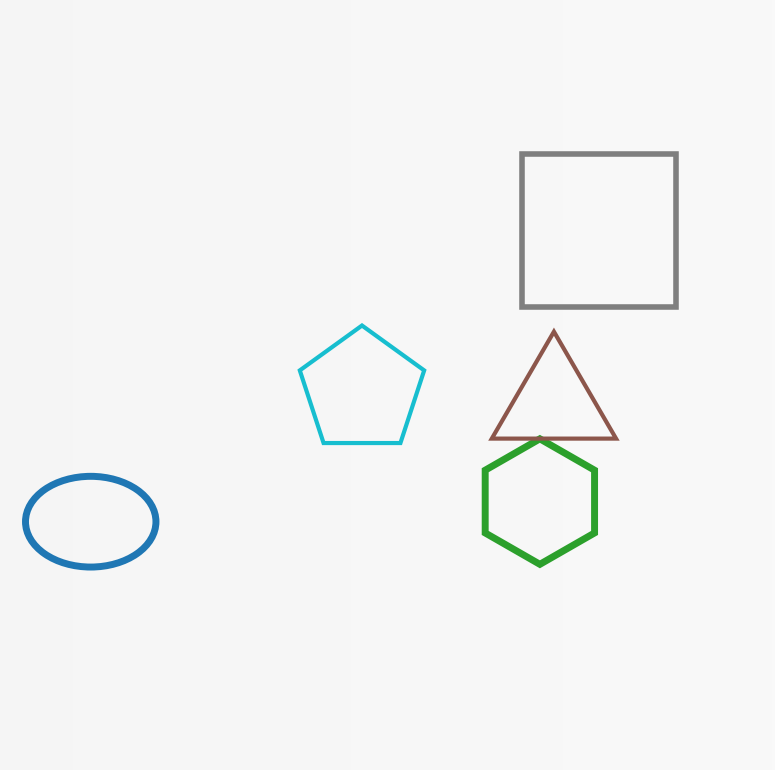[{"shape": "oval", "thickness": 2.5, "radius": 0.42, "center": [0.117, 0.322]}, {"shape": "hexagon", "thickness": 2.5, "radius": 0.41, "center": [0.697, 0.349]}, {"shape": "triangle", "thickness": 1.5, "radius": 0.46, "center": [0.715, 0.477]}, {"shape": "square", "thickness": 2, "radius": 0.5, "center": [0.773, 0.701]}, {"shape": "pentagon", "thickness": 1.5, "radius": 0.42, "center": [0.467, 0.493]}]